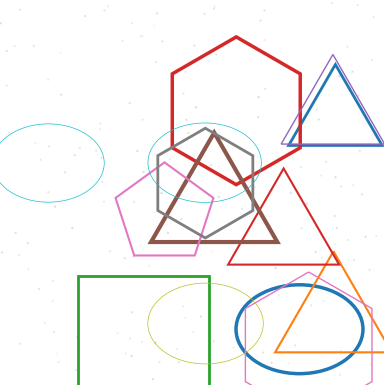[{"shape": "oval", "thickness": 2.5, "radius": 0.82, "center": [0.778, 0.145]}, {"shape": "triangle", "thickness": 2, "radius": 0.7, "center": [0.871, 0.692]}, {"shape": "triangle", "thickness": 1.5, "radius": 0.87, "center": [0.866, 0.172]}, {"shape": "square", "thickness": 2, "radius": 0.85, "center": [0.373, 0.112]}, {"shape": "triangle", "thickness": 1.5, "radius": 0.83, "center": [0.737, 0.396]}, {"shape": "hexagon", "thickness": 2.5, "radius": 0.96, "center": [0.614, 0.712]}, {"shape": "triangle", "thickness": 1, "radius": 0.78, "center": [0.865, 0.703]}, {"shape": "triangle", "thickness": 3, "radius": 0.95, "center": [0.556, 0.466]}, {"shape": "hexagon", "thickness": 1, "radius": 0.95, "center": [0.802, 0.104]}, {"shape": "pentagon", "thickness": 1.5, "radius": 0.67, "center": [0.427, 0.445]}, {"shape": "hexagon", "thickness": 2, "radius": 0.71, "center": [0.533, 0.524]}, {"shape": "oval", "thickness": 0.5, "radius": 0.75, "center": [0.534, 0.16]}, {"shape": "oval", "thickness": 0.5, "radius": 0.73, "center": [0.125, 0.577]}, {"shape": "oval", "thickness": 0.5, "radius": 0.74, "center": [0.532, 0.577]}]